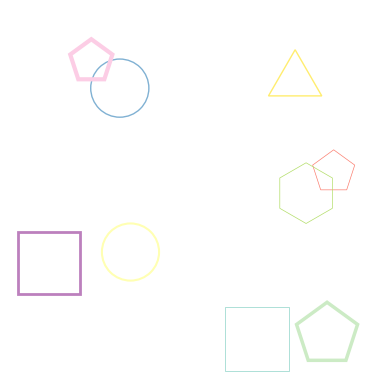[{"shape": "square", "thickness": 0.5, "radius": 0.41, "center": [0.668, 0.12]}, {"shape": "circle", "thickness": 1.5, "radius": 0.37, "center": [0.339, 0.345]}, {"shape": "pentagon", "thickness": 0.5, "radius": 0.29, "center": [0.867, 0.553]}, {"shape": "circle", "thickness": 1, "radius": 0.38, "center": [0.311, 0.771]}, {"shape": "hexagon", "thickness": 0.5, "radius": 0.39, "center": [0.795, 0.498]}, {"shape": "pentagon", "thickness": 3, "radius": 0.29, "center": [0.237, 0.841]}, {"shape": "square", "thickness": 2, "radius": 0.4, "center": [0.126, 0.317]}, {"shape": "pentagon", "thickness": 2.5, "radius": 0.42, "center": [0.85, 0.131]}, {"shape": "triangle", "thickness": 1, "radius": 0.4, "center": [0.767, 0.791]}]